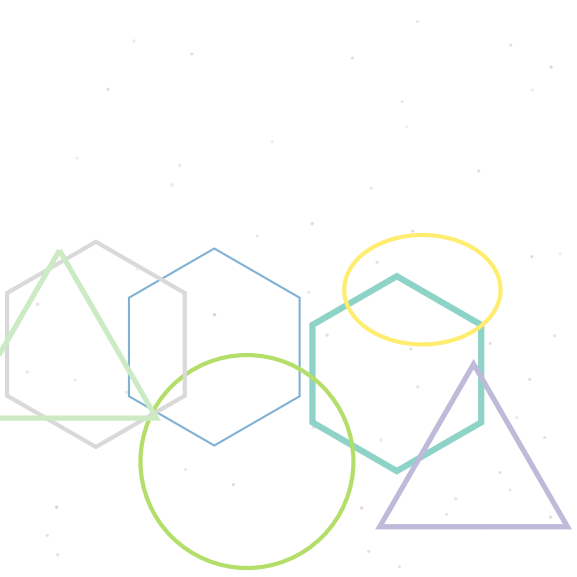[{"shape": "hexagon", "thickness": 3, "radius": 0.84, "center": [0.687, 0.352]}, {"shape": "triangle", "thickness": 2.5, "radius": 0.94, "center": [0.82, 0.181]}, {"shape": "hexagon", "thickness": 1, "radius": 0.85, "center": [0.371, 0.398]}, {"shape": "circle", "thickness": 2, "radius": 0.92, "center": [0.428, 0.2]}, {"shape": "hexagon", "thickness": 2, "radius": 0.89, "center": [0.166, 0.403]}, {"shape": "triangle", "thickness": 2.5, "radius": 0.97, "center": [0.103, 0.372]}, {"shape": "oval", "thickness": 2, "radius": 0.68, "center": [0.731, 0.497]}]